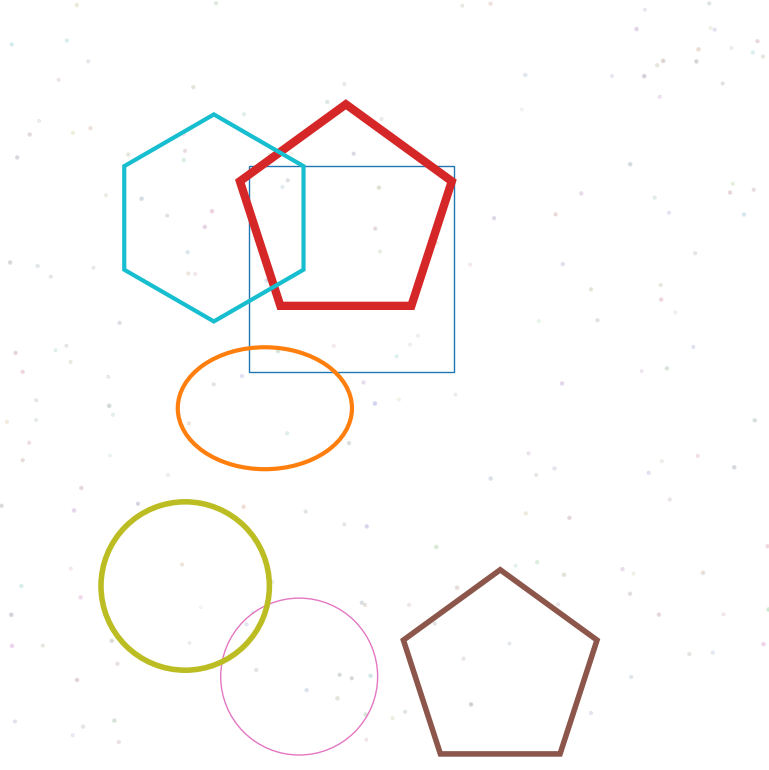[{"shape": "square", "thickness": 0.5, "radius": 0.67, "center": [0.457, 0.65]}, {"shape": "oval", "thickness": 1.5, "radius": 0.57, "center": [0.344, 0.47]}, {"shape": "pentagon", "thickness": 3, "radius": 0.72, "center": [0.449, 0.72]}, {"shape": "pentagon", "thickness": 2, "radius": 0.66, "center": [0.65, 0.128]}, {"shape": "circle", "thickness": 0.5, "radius": 0.51, "center": [0.389, 0.121]}, {"shape": "circle", "thickness": 2, "radius": 0.55, "center": [0.241, 0.239]}, {"shape": "hexagon", "thickness": 1.5, "radius": 0.67, "center": [0.278, 0.717]}]